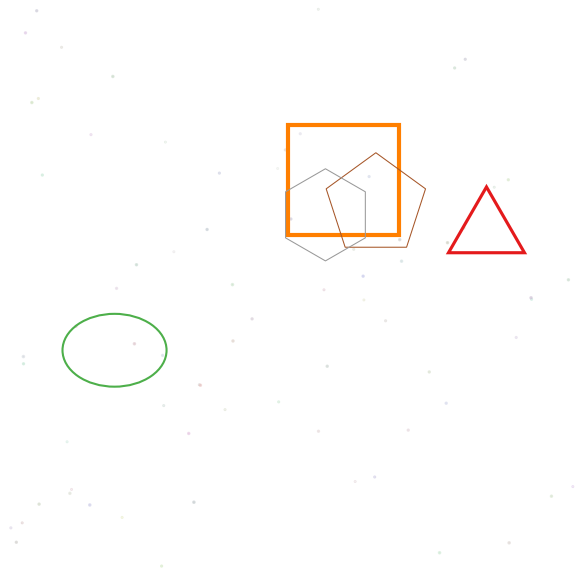[{"shape": "triangle", "thickness": 1.5, "radius": 0.38, "center": [0.842, 0.599]}, {"shape": "oval", "thickness": 1, "radius": 0.45, "center": [0.198, 0.393]}, {"shape": "square", "thickness": 2, "radius": 0.48, "center": [0.595, 0.687]}, {"shape": "pentagon", "thickness": 0.5, "radius": 0.45, "center": [0.651, 0.644]}, {"shape": "hexagon", "thickness": 0.5, "radius": 0.4, "center": [0.564, 0.627]}]